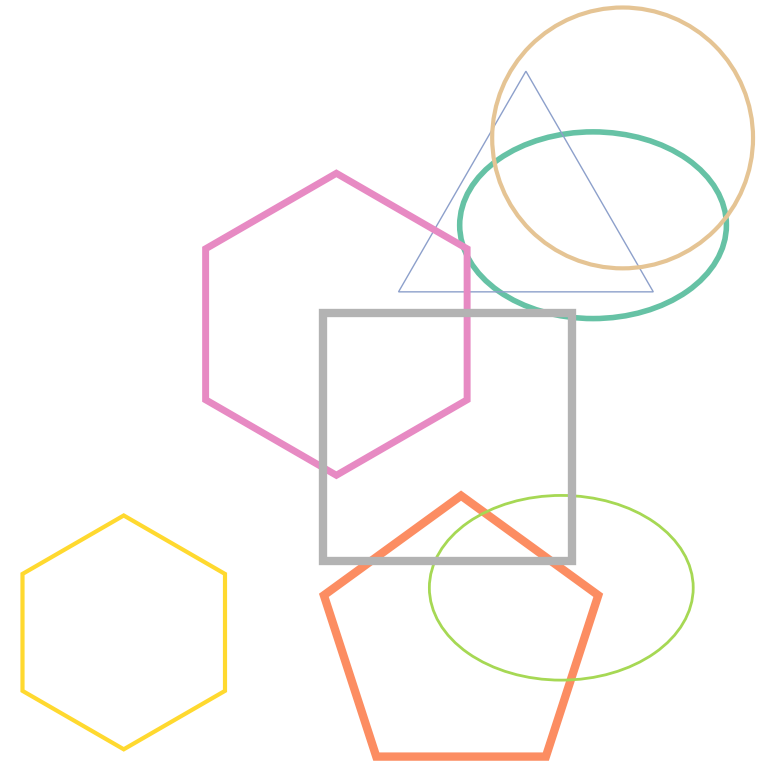[{"shape": "oval", "thickness": 2, "radius": 0.87, "center": [0.77, 0.708]}, {"shape": "pentagon", "thickness": 3, "radius": 0.94, "center": [0.599, 0.169]}, {"shape": "triangle", "thickness": 0.5, "radius": 0.96, "center": [0.683, 0.716]}, {"shape": "hexagon", "thickness": 2.5, "radius": 0.98, "center": [0.437, 0.579]}, {"shape": "oval", "thickness": 1, "radius": 0.86, "center": [0.729, 0.237]}, {"shape": "hexagon", "thickness": 1.5, "radius": 0.76, "center": [0.161, 0.179]}, {"shape": "circle", "thickness": 1.5, "radius": 0.85, "center": [0.809, 0.821]}, {"shape": "square", "thickness": 3, "radius": 0.81, "center": [0.581, 0.433]}]